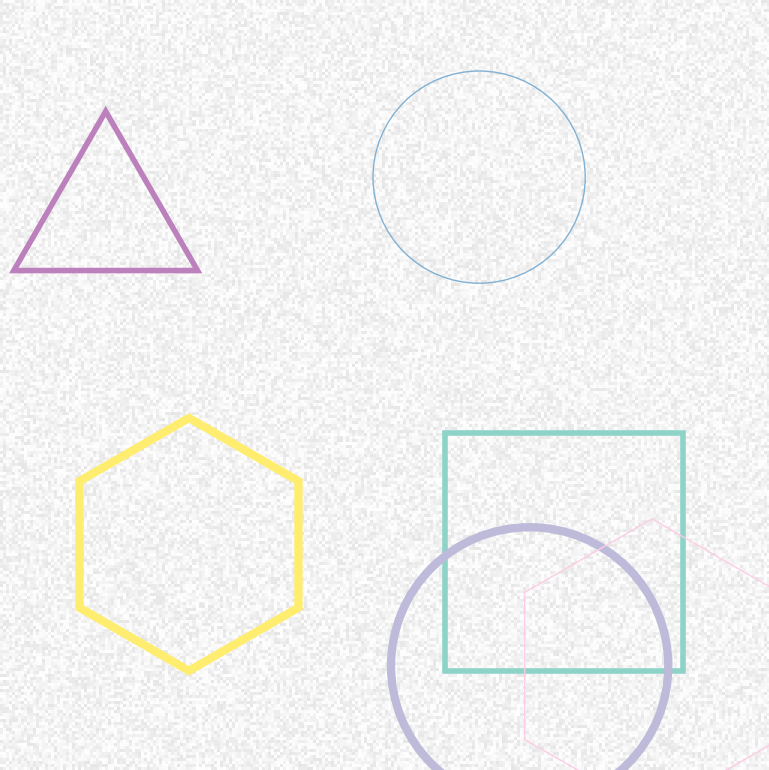[{"shape": "square", "thickness": 2, "radius": 0.77, "center": [0.733, 0.283]}, {"shape": "circle", "thickness": 3, "radius": 0.9, "center": [0.688, 0.135]}, {"shape": "circle", "thickness": 0.5, "radius": 0.69, "center": [0.622, 0.77]}, {"shape": "hexagon", "thickness": 0.5, "radius": 0.95, "center": [0.847, 0.135]}, {"shape": "triangle", "thickness": 2, "radius": 0.69, "center": [0.137, 0.718]}, {"shape": "hexagon", "thickness": 3, "radius": 0.82, "center": [0.245, 0.293]}]